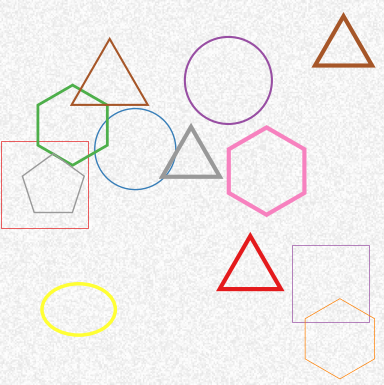[{"shape": "square", "thickness": 0.5, "radius": 0.56, "center": [0.117, 0.522]}, {"shape": "triangle", "thickness": 3, "radius": 0.46, "center": [0.65, 0.295]}, {"shape": "circle", "thickness": 1, "radius": 0.53, "center": [0.351, 0.613]}, {"shape": "hexagon", "thickness": 2, "radius": 0.52, "center": [0.189, 0.675]}, {"shape": "square", "thickness": 0.5, "radius": 0.5, "center": [0.859, 0.264]}, {"shape": "circle", "thickness": 1.5, "radius": 0.57, "center": [0.593, 0.791]}, {"shape": "hexagon", "thickness": 0.5, "radius": 0.52, "center": [0.883, 0.12]}, {"shape": "oval", "thickness": 2.5, "radius": 0.48, "center": [0.204, 0.196]}, {"shape": "triangle", "thickness": 3, "radius": 0.43, "center": [0.892, 0.873]}, {"shape": "triangle", "thickness": 1.5, "radius": 0.57, "center": [0.285, 0.785]}, {"shape": "hexagon", "thickness": 3, "radius": 0.57, "center": [0.692, 0.556]}, {"shape": "triangle", "thickness": 3, "radius": 0.43, "center": [0.496, 0.584]}, {"shape": "pentagon", "thickness": 1, "radius": 0.42, "center": [0.138, 0.516]}]